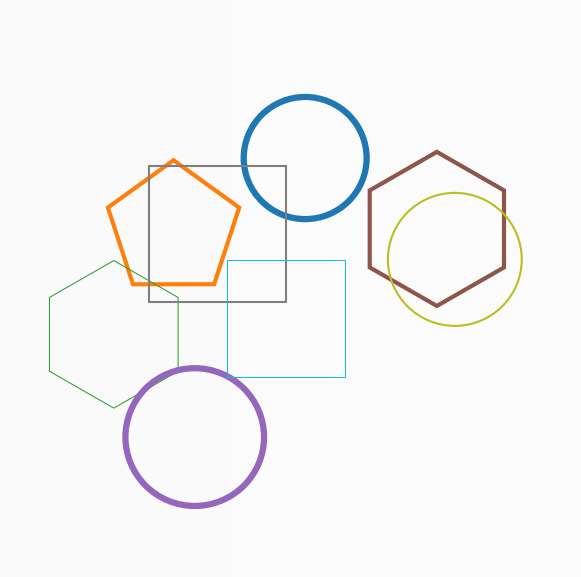[{"shape": "circle", "thickness": 3, "radius": 0.53, "center": [0.525, 0.725]}, {"shape": "pentagon", "thickness": 2, "radius": 0.59, "center": [0.299, 0.603]}, {"shape": "hexagon", "thickness": 0.5, "radius": 0.64, "center": [0.196, 0.42]}, {"shape": "circle", "thickness": 3, "radius": 0.6, "center": [0.335, 0.242]}, {"shape": "hexagon", "thickness": 2, "radius": 0.67, "center": [0.752, 0.603]}, {"shape": "square", "thickness": 1, "radius": 0.59, "center": [0.374, 0.594]}, {"shape": "circle", "thickness": 1, "radius": 0.58, "center": [0.783, 0.55]}, {"shape": "square", "thickness": 0.5, "radius": 0.51, "center": [0.491, 0.448]}]